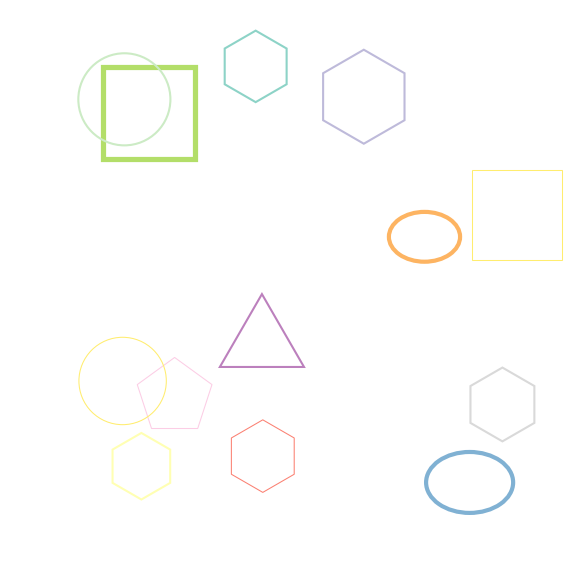[{"shape": "hexagon", "thickness": 1, "radius": 0.31, "center": [0.443, 0.884]}, {"shape": "hexagon", "thickness": 1, "radius": 0.29, "center": [0.245, 0.192]}, {"shape": "hexagon", "thickness": 1, "radius": 0.41, "center": [0.63, 0.832]}, {"shape": "hexagon", "thickness": 0.5, "radius": 0.31, "center": [0.455, 0.209]}, {"shape": "oval", "thickness": 2, "radius": 0.38, "center": [0.813, 0.164]}, {"shape": "oval", "thickness": 2, "radius": 0.31, "center": [0.735, 0.589]}, {"shape": "square", "thickness": 2.5, "radius": 0.4, "center": [0.258, 0.804]}, {"shape": "pentagon", "thickness": 0.5, "radius": 0.34, "center": [0.302, 0.312]}, {"shape": "hexagon", "thickness": 1, "radius": 0.32, "center": [0.87, 0.299]}, {"shape": "triangle", "thickness": 1, "radius": 0.42, "center": [0.454, 0.406]}, {"shape": "circle", "thickness": 1, "radius": 0.4, "center": [0.215, 0.827]}, {"shape": "circle", "thickness": 0.5, "radius": 0.38, "center": [0.212, 0.339]}, {"shape": "square", "thickness": 0.5, "radius": 0.39, "center": [0.895, 0.627]}]